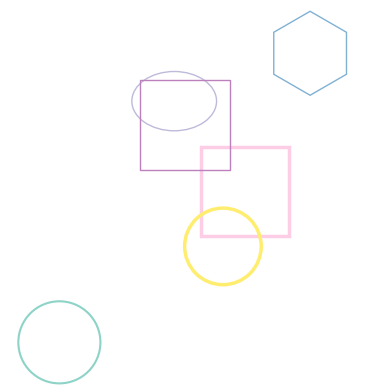[{"shape": "circle", "thickness": 1.5, "radius": 0.53, "center": [0.154, 0.111]}, {"shape": "oval", "thickness": 1, "radius": 0.55, "center": [0.452, 0.737]}, {"shape": "hexagon", "thickness": 1, "radius": 0.55, "center": [0.806, 0.862]}, {"shape": "square", "thickness": 2.5, "radius": 0.57, "center": [0.636, 0.503]}, {"shape": "square", "thickness": 1, "radius": 0.58, "center": [0.48, 0.675]}, {"shape": "circle", "thickness": 2.5, "radius": 0.5, "center": [0.579, 0.36]}]